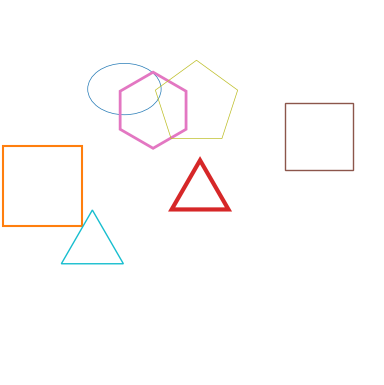[{"shape": "oval", "thickness": 0.5, "radius": 0.48, "center": [0.323, 0.769]}, {"shape": "square", "thickness": 1.5, "radius": 0.52, "center": [0.11, 0.517]}, {"shape": "triangle", "thickness": 3, "radius": 0.43, "center": [0.52, 0.499]}, {"shape": "square", "thickness": 1, "radius": 0.44, "center": [0.829, 0.646]}, {"shape": "hexagon", "thickness": 2, "radius": 0.49, "center": [0.398, 0.714]}, {"shape": "pentagon", "thickness": 0.5, "radius": 0.56, "center": [0.51, 0.731]}, {"shape": "triangle", "thickness": 1, "radius": 0.47, "center": [0.24, 0.361]}]